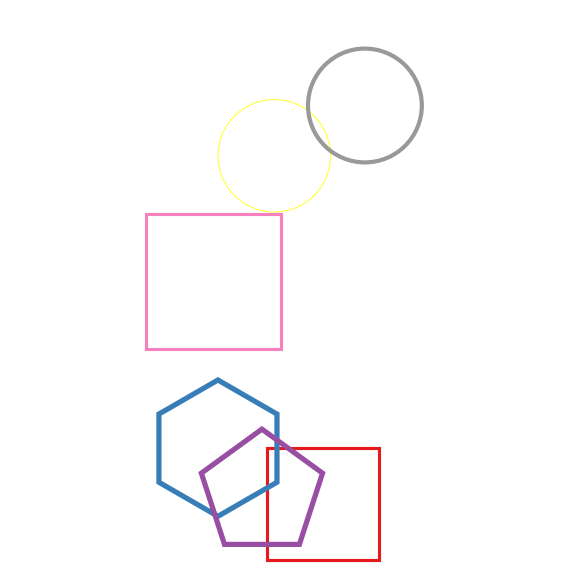[{"shape": "square", "thickness": 1.5, "radius": 0.48, "center": [0.559, 0.126]}, {"shape": "hexagon", "thickness": 2.5, "radius": 0.59, "center": [0.377, 0.223]}, {"shape": "pentagon", "thickness": 2.5, "radius": 0.55, "center": [0.454, 0.146]}, {"shape": "circle", "thickness": 0.5, "radius": 0.49, "center": [0.475, 0.729]}, {"shape": "square", "thickness": 1.5, "radius": 0.59, "center": [0.369, 0.512]}, {"shape": "circle", "thickness": 2, "radius": 0.49, "center": [0.632, 0.816]}]